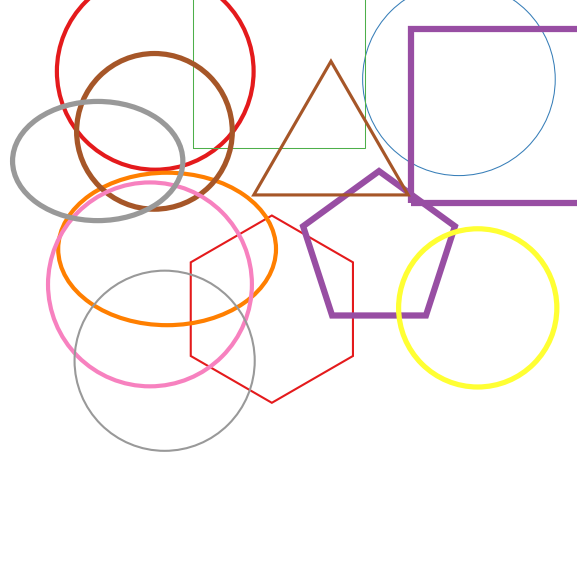[{"shape": "hexagon", "thickness": 1, "radius": 0.81, "center": [0.471, 0.464]}, {"shape": "circle", "thickness": 2, "radius": 0.85, "center": [0.269, 0.876]}, {"shape": "circle", "thickness": 0.5, "radius": 0.83, "center": [0.795, 0.862]}, {"shape": "square", "thickness": 0.5, "radius": 0.75, "center": [0.483, 0.892]}, {"shape": "pentagon", "thickness": 3, "radius": 0.69, "center": [0.656, 0.565]}, {"shape": "square", "thickness": 3, "radius": 0.75, "center": [0.862, 0.798]}, {"shape": "oval", "thickness": 2, "radius": 0.94, "center": [0.289, 0.568]}, {"shape": "circle", "thickness": 2.5, "radius": 0.68, "center": [0.827, 0.466]}, {"shape": "triangle", "thickness": 1.5, "radius": 0.77, "center": [0.573, 0.739]}, {"shape": "circle", "thickness": 2.5, "radius": 0.67, "center": [0.267, 0.772]}, {"shape": "circle", "thickness": 2, "radius": 0.88, "center": [0.26, 0.507]}, {"shape": "circle", "thickness": 1, "radius": 0.78, "center": [0.285, 0.374]}, {"shape": "oval", "thickness": 2.5, "radius": 0.74, "center": [0.169, 0.72]}]